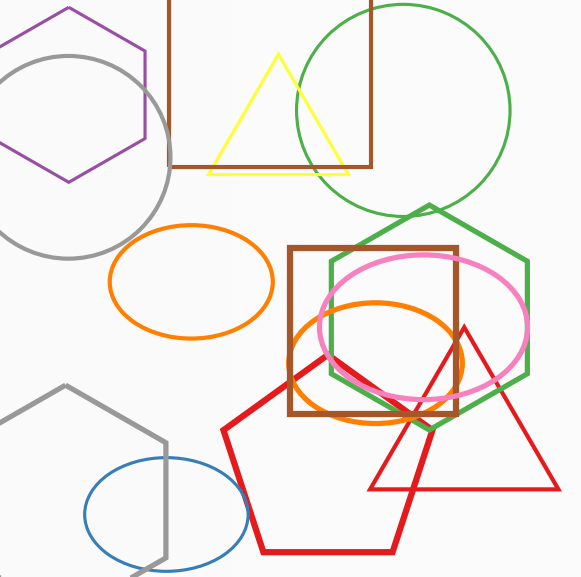[{"shape": "triangle", "thickness": 2, "radius": 0.94, "center": [0.799, 0.245]}, {"shape": "pentagon", "thickness": 3, "radius": 0.94, "center": [0.564, 0.196]}, {"shape": "oval", "thickness": 1.5, "radius": 0.7, "center": [0.286, 0.108]}, {"shape": "hexagon", "thickness": 2.5, "radius": 0.97, "center": [0.739, 0.449]}, {"shape": "circle", "thickness": 1.5, "radius": 0.92, "center": [0.694, 0.808]}, {"shape": "hexagon", "thickness": 1.5, "radius": 0.76, "center": [0.118, 0.835]}, {"shape": "oval", "thickness": 2, "radius": 0.7, "center": [0.329, 0.511]}, {"shape": "oval", "thickness": 2.5, "radius": 0.75, "center": [0.646, 0.37]}, {"shape": "triangle", "thickness": 1.5, "radius": 0.69, "center": [0.479, 0.766]}, {"shape": "square", "thickness": 2, "radius": 0.87, "center": [0.464, 0.884]}, {"shape": "square", "thickness": 3, "radius": 0.72, "center": [0.641, 0.426]}, {"shape": "oval", "thickness": 2.5, "radius": 0.9, "center": [0.729, 0.432]}, {"shape": "circle", "thickness": 2, "radius": 0.88, "center": [0.118, 0.727]}, {"shape": "hexagon", "thickness": 2.5, "radius": 1.0, "center": [0.113, 0.133]}]